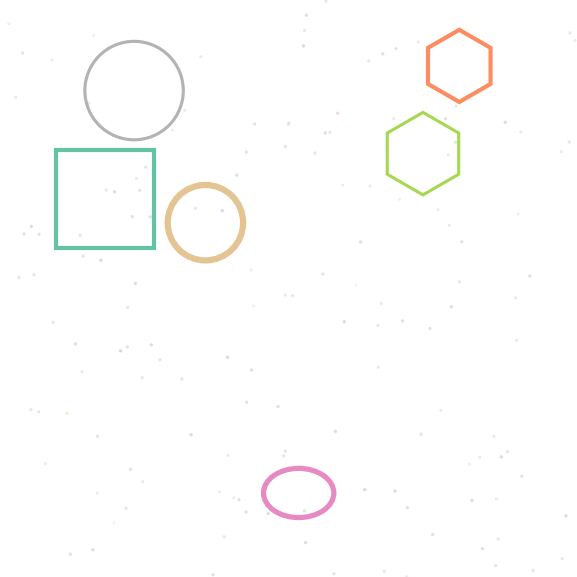[{"shape": "square", "thickness": 2, "radius": 0.43, "center": [0.182, 0.655]}, {"shape": "hexagon", "thickness": 2, "radius": 0.31, "center": [0.795, 0.885]}, {"shape": "oval", "thickness": 2.5, "radius": 0.3, "center": [0.517, 0.145]}, {"shape": "hexagon", "thickness": 1.5, "radius": 0.36, "center": [0.732, 0.733]}, {"shape": "circle", "thickness": 3, "radius": 0.33, "center": [0.356, 0.614]}, {"shape": "circle", "thickness": 1.5, "radius": 0.43, "center": [0.232, 0.842]}]